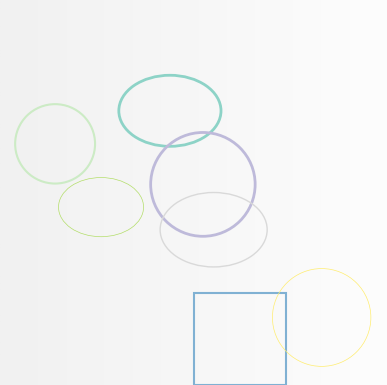[{"shape": "oval", "thickness": 2, "radius": 0.66, "center": [0.438, 0.712]}, {"shape": "circle", "thickness": 2, "radius": 0.67, "center": [0.524, 0.521]}, {"shape": "square", "thickness": 1.5, "radius": 0.59, "center": [0.618, 0.12]}, {"shape": "oval", "thickness": 0.5, "radius": 0.55, "center": [0.261, 0.462]}, {"shape": "oval", "thickness": 1, "radius": 0.69, "center": [0.551, 0.403]}, {"shape": "circle", "thickness": 1.5, "radius": 0.52, "center": [0.142, 0.626]}, {"shape": "circle", "thickness": 0.5, "radius": 0.64, "center": [0.83, 0.175]}]